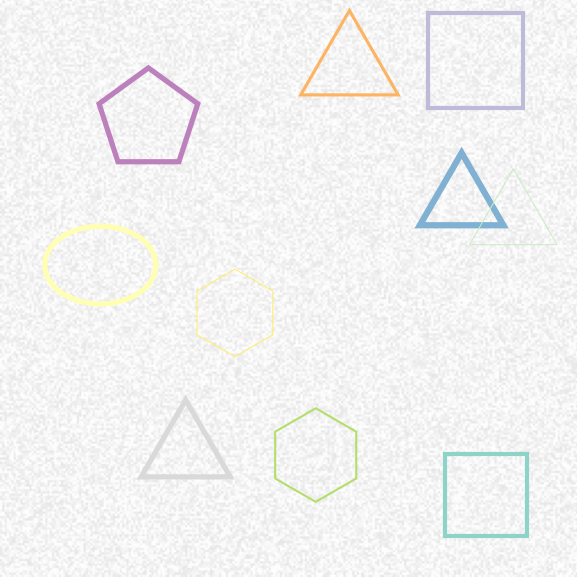[{"shape": "square", "thickness": 2, "radius": 0.36, "center": [0.841, 0.142]}, {"shape": "oval", "thickness": 2.5, "radius": 0.48, "center": [0.174, 0.54]}, {"shape": "square", "thickness": 2, "radius": 0.41, "center": [0.824, 0.895]}, {"shape": "triangle", "thickness": 3, "radius": 0.42, "center": [0.799, 0.651]}, {"shape": "triangle", "thickness": 1.5, "radius": 0.49, "center": [0.605, 0.884]}, {"shape": "hexagon", "thickness": 1, "radius": 0.41, "center": [0.547, 0.211]}, {"shape": "triangle", "thickness": 2.5, "radius": 0.44, "center": [0.322, 0.218]}, {"shape": "pentagon", "thickness": 2.5, "radius": 0.45, "center": [0.257, 0.792]}, {"shape": "triangle", "thickness": 0.5, "radius": 0.44, "center": [0.889, 0.619]}, {"shape": "hexagon", "thickness": 0.5, "radius": 0.38, "center": [0.407, 0.457]}]